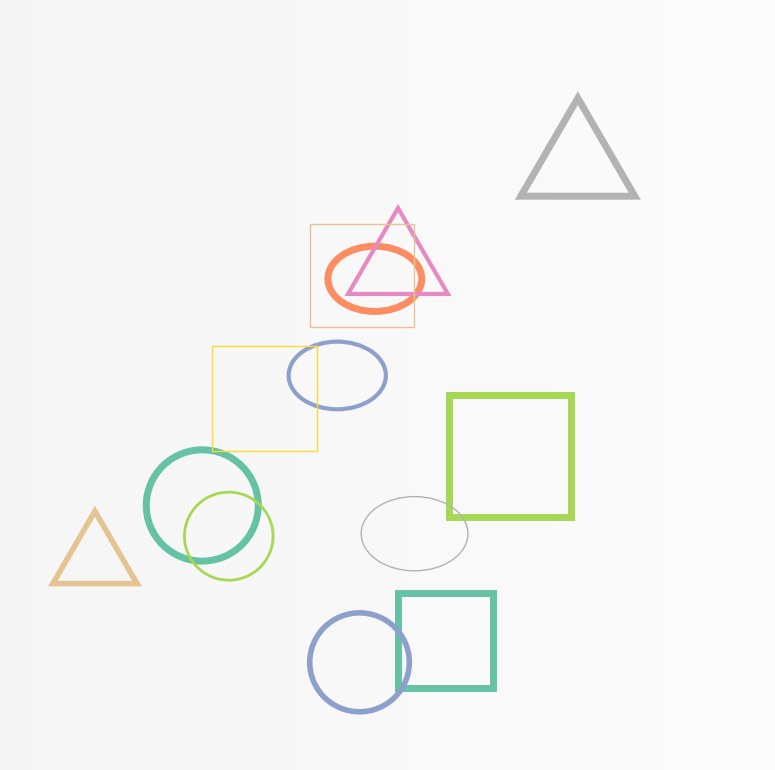[{"shape": "circle", "thickness": 2.5, "radius": 0.36, "center": [0.261, 0.344]}, {"shape": "square", "thickness": 2.5, "radius": 0.31, "center": [0.575, 0.168]}, {"shape": "oval", "thickness": 2.5, "radius": 0.3, "center": [0.484, 0.638]}, {"shape": "circle", "thickness": 2, "radius": 0.32, "center": [0.464, 0.14]}, {"shape": "oval", "thickness": 1.5, "radius": 0.31, "center": [0.435, 0.512]}, {"shape": "triangle", "thickness": 1.5, "radius": 0.37, "center": [0.514, 0.655]}, {"shape": "circle", "thickness": 1, "radius": 0.29, "center": [0.295, 0.304]}, {"shape": "square", "thickness": 2.5, "radius": 0.39, "center": [0.658, 0.408]}, {"shape": "square", "thickness": 0.5, "radius": 0.34, "center": [0.341, 0.482]}, {"shape": "triangle", "thickness": 2, "radius": 0.31, "center": [0.122, 0.273]}, {"shape": "square", "thickness": 0.5, "radius": 0.33, "center": [0.467, 0.642]}, {"shape": "triangle", "thickness": 2.5, "radius": 0.42, "center": [0.746, 0.788]}, {"shape": "oval", "thickness": 0.5, "radius": 0.34, "center": [0.535, 0.307]}]